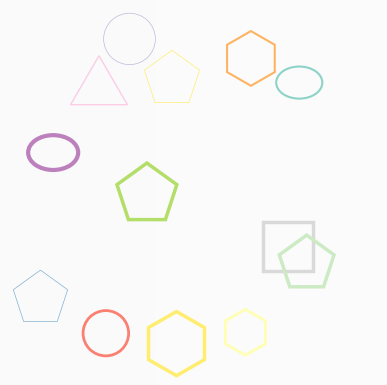[{"shape": "oval", "thickness": 1.5, "radius": 0.3, "center": [0.772, 0.786]}, {"shape": "hexagon", "thickness": 2, "radius": 0.3, "center": [0.633, 0.137]}, {"shape": "circle", "thickness": 0.5, "radius": 0.33, "center": [0.334, 0.899]}, {"shape": "circle", "thickness": 2, "radius": 0.29, "center": [0.273, 0.134]}, {"shape": "pentagon", "thickness": 0.5, "radius": 0.37, "center": [0.104, 0.225]}, {"shape": "hexagon", "thickness": 1.5, "radius": 0.36, "center": [0.648, 0.848]}, {"shape": "pentagon", "thickness": 2.5, "radius": 0.41, "center": [0.379, 0.495]}, {"shape": "triangle", "thickness": 1, "radius": 0.42, "center": [0.255, 0.77]}, {"shape": "square", "thickness": 2.5, "radius": 0.32, "center": [0.744, 0.36]}, {"shape": "oval", "thickness": 3, "radius": 0.32, "center": [0.137, 0.604]}, {"shape": "pentagon", "thickness": 2.5, "radius": 0.37, "center": [0.791, 0.315]}, {"shape": "pentagon", "thickness": 0.5, "radius": 0.37, "center": [0.444, 0.795]}, {"shape": "hexagon", "thickness": 2.5, "radius": 0.42, "center": [0.455, 0.108]}]